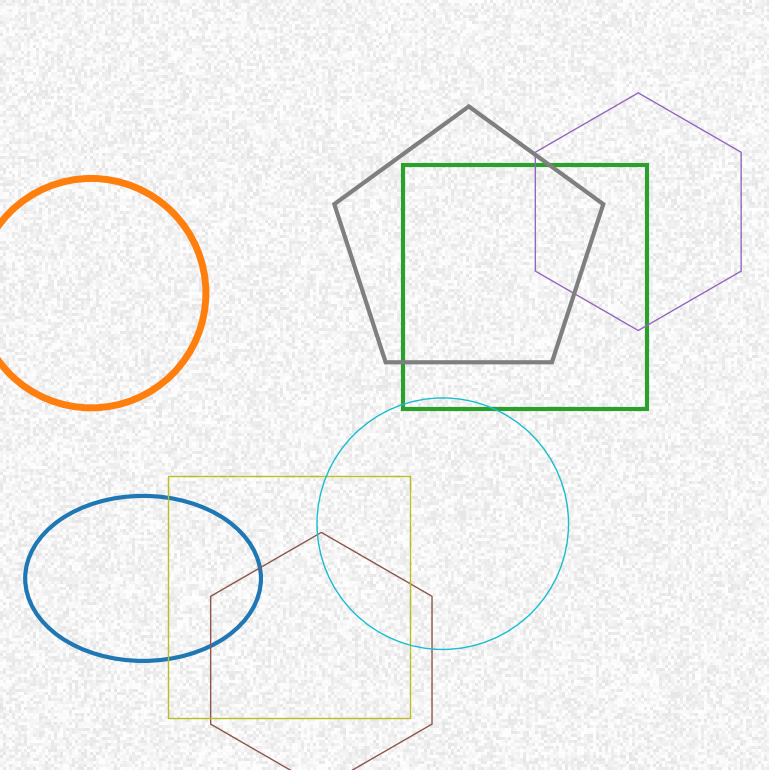[{"shape": "oval", "thickness": 1.5, "radius": 0.77, "center": [0.186, 0.249]}, {"shape": "circle", "thickness": 2.5, "radius": 0.74, "center": [0.118, 0.619]}, {"shape": "square", "thickness": 1.5, "radius": 0.79, "center": [0.682, 0.627]}, {"shape": "hexagon", "thickness": 0.5, "radius": 0.77, "center": [0.829, 0.725]}, {"shape": "hexagon", "thickness": 0.5, "radius": 0.83, "center": [0.417, 0.143]}, {"shape": "pentagon", "thickness": 1.5, "radius": 0.92, "center": [0.609, 0.678]}, {"shape": "square", "thickness": 0.5, "radius": 0.79, "center": [0.375, 0.225]}, {"shape": "circle", "thickness": 0.5, "radius": 0.82, "center": [0.575, 0.32]}]